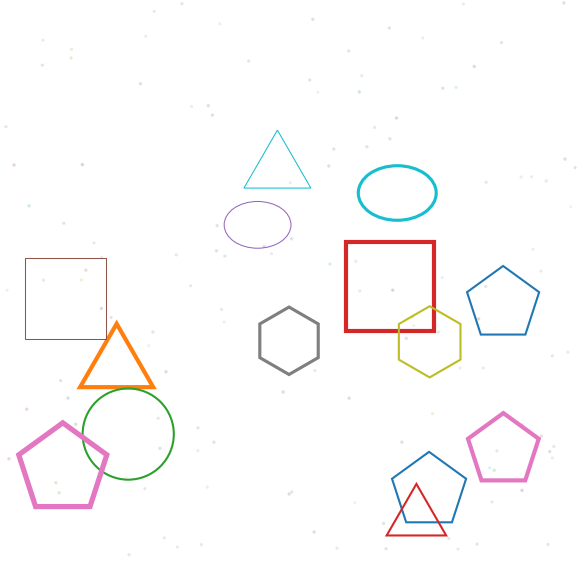[{"shape": "pentagon", "thickness": 1, "radius": 0.34, "center": [0.743, 0.149]}, {"shape": "pentagon", "thickness": 1, "radius": 0.33, "center": [0.871, 0.473]}, {"shape": "triangle", "thickness": 2, "radius": 0.37, "center": [0.202, 0.365]}, {"shape": "circle", "thickness": 1, "radius": 0.39, "center": [0.222, 0.247]}, {"shape": "triangle", "thickness": 1, "radius": 0.3, "center": [0.721, 0.102]}, {"shape": "square", "thickness": 2, "radius": 0.38, "center": [0.675, 0.503]}, {"shape": "oval", "thickness": 0.5, "radius": 0.29, "center": [0.446, 0.61]}, {"shape": "square", "thickness": 0.5, "radius": 0.35, "center": [0.113, 0.483]}, {"shape": "pentagon", "thickness": 2, "radius": 0.32, "center": [0.872, 0.219]}, {"shape": "pentagon", "thickness": 2.5, "radius": 0.4, "center": [0.109, 0.187]}, {"shape": "hexagon", "thickness": 1.5, "radius": 0.29, "center": [0.5, 0.409]}, {"shape": "hexagon", "thickness": 1, "radius": 0.31, "center": [0.744, 0.407]}, {"shape": "oval", "thickness": 1.5, "radius": 0.34, "center": [0.688, 0.665]}, {"shape": "triangle", "thickness": 0.5, "radius": 0.33, "center": [0.48, 0.707]}]